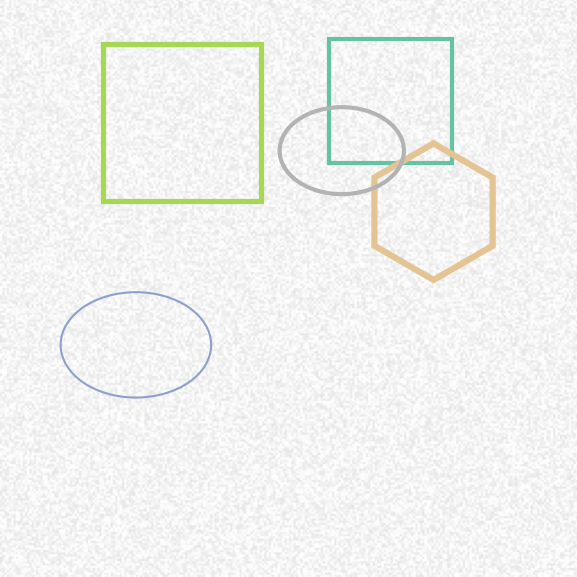[{"shape": "square", "thickness": 2, "radius": 0.53, "center": [0.676, 0.824]}, {"shape": "oval", "thickness": 1, "radius": 0.65, "center": [0.235, 0.402]}, {"shape": "square", "thickness": 2.5, "radius": 0.68, "center": [0.316, 0.787]}, {"shape": "hexagon", "thickness": 3, "radius": 0.59, "center": [0.751, 0.633]}, {"shape": "oval", "thickness": 2, "radius": 0.54, "center": [0.592, 0.738]}]